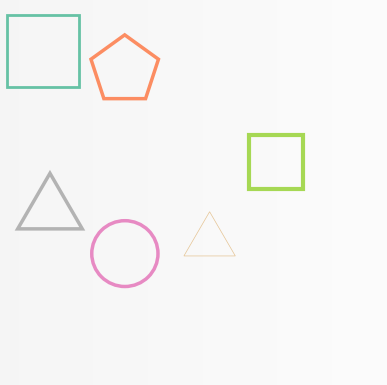[{"shape": "square", "thickness": 2, "radius": 0.47, "center": [0.112, 0.868]}, {"shape": "pentagon", "thickness": 2.5, "radius": 0.46, "center": [0.322, 0.818]}, {"shape": "circle", "thickness": 2.5, "radius": 0.43, "center": [0.322, 0.341]}, {"shape": "square", "thickness": 3, "radius": 0.35, "center": [0.712, 0.58]}, {"shape": "triangle", "thickness": 0.5, "radius": 0.38, "center": [0.541, 0.373]}, {"shape": "triangle", "thickness": 2.5, "radius": 0.48, "center": [0.129, 0.454]}]